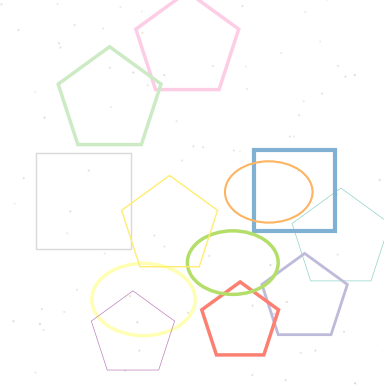[{"shape": "pentagon", "thickness": 0.5, "radius": 0.67, "center": [0.885, 0.378]}, {"shape": "oval", "thickness": 2.5, "radius": 0.67, "center": [0.373, 0.222]}, {"shape": "pentagon", "thickness": 2, "radius": 0.58, "center": [0.791, 0.225]}, {"shape": "pentagon", "thickness": 2.5, "radius": 0.52, "center": [0.624, 0.163]}, {"shape": "square", "thickness": 3, "radius": 0.52, "center": [0.766, 0.506]}, {"shape": "oval", "thickness": 1.5, "radius": 0.57, "center": [0.698, 0.501]}, {"shape": "oval", "thickness": 2.5, "radius": 0.59, "center": [0.605, 0.318]}, {"shape": "pentagon", "thickness": 2.5, "radius": 0.7, "center": [0.486, 0.881]}, {"shape": "square", "thickness": 1, "radius": 0.62, "center": [0.218, 0.478]}, {"shape": "pentagon", "thickness": 0.5, "radius": 0.57, "center": [0.345, 0.131]}, {"shape": "pentagon", "thickness": 2.5, "radius": 0.7, "center": [0.285, 0.738]}, {"shape": "pentagon", "thickness": 1, "radius": 0.66, "center": [0.44, 0.413]}]